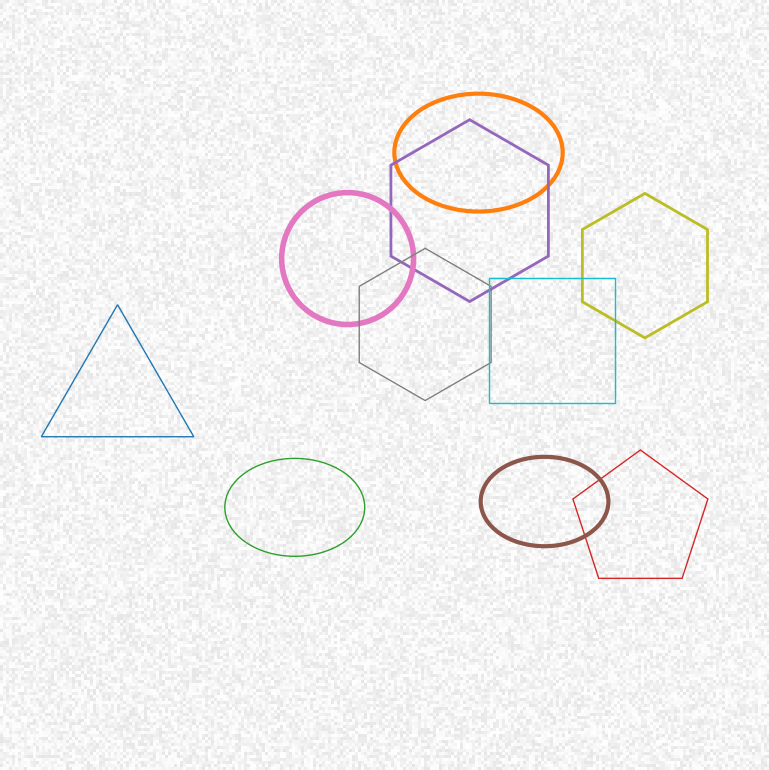[{"shape": "triangle", "thickness": 0.5, "radius": 0.57, "center": [0.153, 0.49]}, {"shape": "oval", "thickness": 1.5, "radius": 0.55, "center": [0.621, 0.802]}, {"shape": "oval", "thickness": 0.5, "radius": 0.45, "center": [0.383, 0.341]}, {"shape": "pentagon", "thickness": 0.5, "radius": 0.46, "center": [0.832, 0.323]}, {"shape": "hexagon", "thickness": 1, "radius": 0.59, "center": [0.61, 0.726]}, {"shape": "oval", "thickness": 1.5, "radius": 0.41, "center": [0.707, 0.349]}, {"shape": "circle", "thickness": 2, "radius": 0.43, "center": [0.451, 0.664]}, {"shape": "hexagon", "thickness": 0.5, "radius": 0.49, "center": [0.552, 0.579]}, {"shape": "hexagon", "thickness": 1, "radius": 0.47, "center": [0.838, 0.655]}, {"shape": "square", "thickness": 0.5, "radius": 0.41, "center": [0.717, 0.558]}]